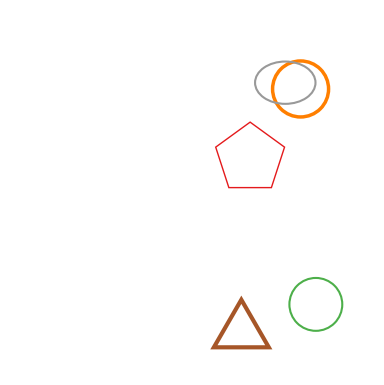[{"shape": "pentagon", "thickness": 1, "radius": 0.47, "center": [0.65, 0.589]}, {"shape": "circle", "thickness": 1.5, "radius": 0.34, "center": [0.82, 0.209]}, {"shape": "circle", "thickness": 2.5, "radius": 0.36, "center": [0.781, 0.769]}, {"shape": "triangle", "thickness": 3, "radius": 0.41, "center": [0.627, 0.139]}, {"shape": "oval", "thickness": 1.5, "radius": 0.39, "center": [0.741, 0.785]}]